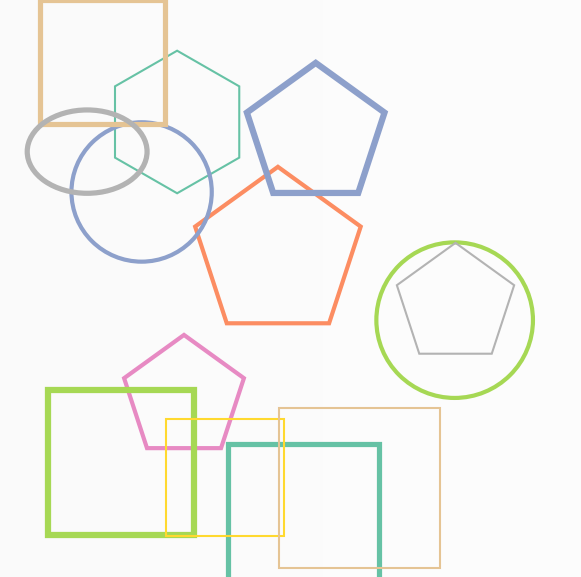[{"shape": "square", "thickness": 2.5, "radius": 0.65, "center": [0.522, 0.1]}, {"shape": "hexagon", "thickness": 1, "radius": 0.62, "center": [0.305, 0.788]}, {"shape": "pentagon", "thickness": 2, "radius": 0.75, "center": [0.478, 0.56]}, {"shape": "pentagon", "thickness": 3, "radius": 0.62, "center": [0.543, 0.766]}, {"shape": "circle", "thickness": 2, "radius": 0.6, "center": [0.244, 0.667]}, {"shape": "pentagon", "thickness": 2, "radius": 0.54, "center": [0.317, 0.311]}, {"shape": "circle", "thickness": 2, "radius": 0.67, "center": [0.782, 0.445]}, {"shape": "square", "thickness": 3, "radius": 0.63, "center": [0.209, 0.198]}, {"shape": "square", "thickness": 1, "radius": 0.51, "center": [0.387, 0.173]}, {"shape": "square", "thickness": 2.5, "radius": 0.54, "center": [0.177, 0.892]}, {"shape": "square", "thickness": 1, "radius": 0.69, "center": [0.619, 0.154]}, {"shape": "oval", "thickness": 2.5, "radius": 0.52, "center": [0.15, 0.737]}, {"shape": "pentagon", "thickness": 1, "radius": 0.53, "center": [0.784, 0.472]}]